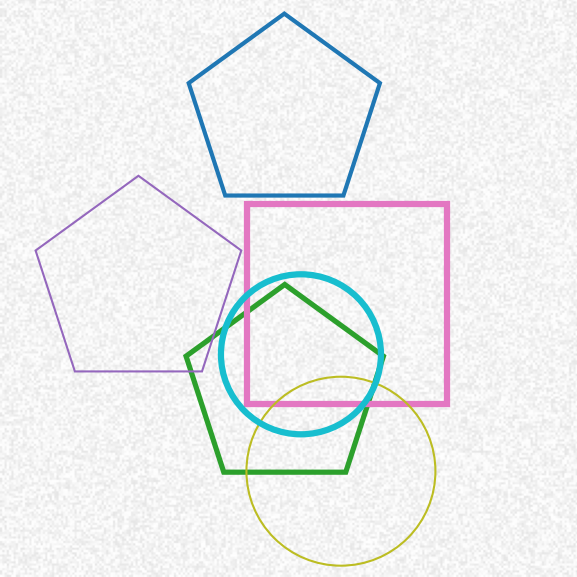[{"shape": "pentagon", "thickness": 2, "radius": 0.87, "center": [0.492, 0.801]}, {"shape": "pentagon", "thickness": 2.5, "radius": 0.9, "center": [0.493, 0.327]}, {"shape": "pentagon", "thickness": 1, "radius": 0.94, "center": [0.24, 0.507]}, {"shape": "square", "thickness": 3, "radius": 0.87, "center": [0.601, 0.473]}, {"shape": "circle", "thickness": 1, "radius": 0.82, "center": [0.59, 0.183]}, {"shape": "circle", "thickness": 3, "radius": 0.69, "center": [0.521, 0.386]}]